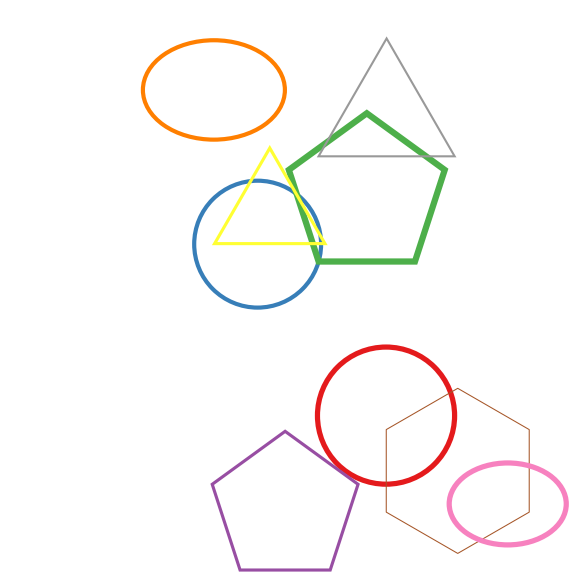[{"shape": "circle", "thickness": 2.5, "radius": 0.59, "center": [0.668, 0.279]}, {"shape": "circle", "thickness": 2, "radius": 0.55, "center": [0.446, 0.576]}, {"shape": "pentagon", "thickness": 3, "radius": 0.71, "center": [0.635, 0.661]}, {"shape": "pentagon", "thickness": 1.5, "radius": 0.66, "center": [0.494, 0.119]}, {"shape": "oval", "thickness": 2, "radius": 0.61, "center": [0.37, 0.843]}, {"shape": "triangle", "thickness": 1.5, "radius": 0.55, "center": [0.467, 0.632]}, {"shape": "hexagon", "thickness": 0.5, "radius": 0.71, "center": [0.793, 0.184]}, {"shape": "oval", "thickness": 2.5, "radius": 0.51, "center": [0.879, 0.127]}, {"shape": "triangle", "thickness": 1, "radius": 0.68, "center": [0.669, 0.796]}]